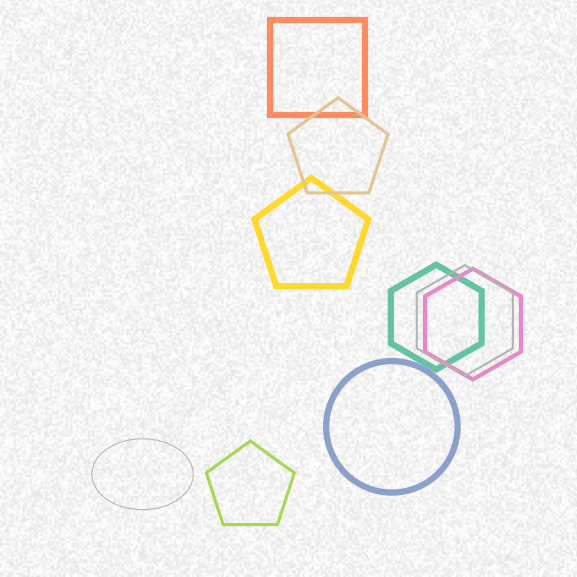[{"shape": "hexagon", "thickness": 3, "radius": 0.45, "center": [0.755, 0.45]}, {"shape": "square", "thickness": 3, "radius": 0.41, "center": [0.549, 0.882]}, {"shape": "circle", "thickness": 3, "radius": 0.57, "center": [0.679, 0.26]}, {"shape": "hexagon", "thickness": 2, "radius": 0.48, "center": [0.819, 0.438]}, {"shape": "pentagon", "thickness": 1.5, "radius": 0.4, "center": [0.433, 0.156]}, {"shape": "pentagon", "thickness": 3, "radius": 0.52, "center": [0.539, 0.587]}, {"shape": "pentagon", "thickness": 1.5, "radius": 0.46, "center": [0.585, 0.739]}, {"shape": "oval", "thickness": 0.5, "radius": 0.44, "center": [0.247, 0.178]}, {"shape": "hexagon", "thickness": 1, "radius": 0.48, "center": [0.805, 0.444]}]